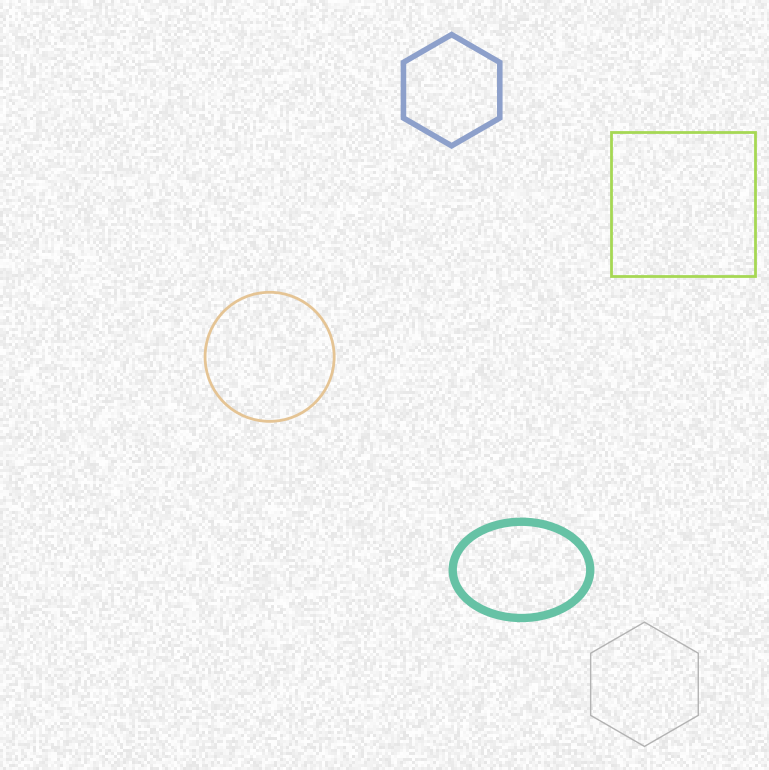[{"shape": "oval", "thickness": 3, "radius": 0.45, "center": [0.677, 0.26]}, {"shape": "hexagon", "thickness": 2, "radius": 0.36, "center": [0.587, 0.883]}, {"shape": "square", "thickness": 1, "radius": 0.47, "center": [0.887, 0.735]}, {"shape": "circle", "thickness": 1, "radius": 0.42, "center": [0.35, 0.537]}, {"shape": "hexagon", "thickness": 0.5, "radius": 0.4, "center": [0.837, 0.111]}]